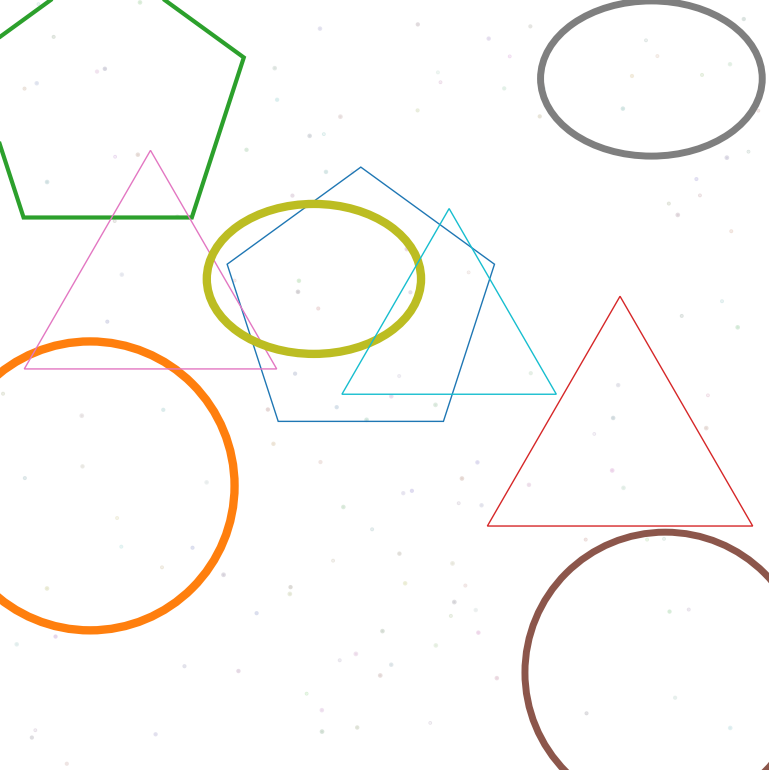[{"shape": "pentagon", "thickness": 0.5, "radius": 0.91, "center": [0.469, 0.6]}, {"shape": "circle", "thickness": 3, "radius": 0.94, "center": [0.117, 0.369]}, {"shape": "pentagon", "thickness": 1.5, "radius": 0.93, "center": [0.14, 0.868]}, {"shape": "triangle", "thickness": 0.5, "radius": 0.99, "center": [0.805, 0.416]}, {"shape": "circle", "thickness": 2.5, "radius": 0.91, "center": [0.864, 0.127]}, {"shape": "triangle", "thickness": 0.5, "radius": 0.95, "center": [0.195, 0.615]}, {"shape": "oval", "thickness": 2.5, "radius": 0.72, "center": [0.846, 0.898]}, {"shape": "oval", "thickness": 3, "radius": 0.7, "center": [0.408, 0.638]}, {"shape": "triangle", "thickness": 0.5, "radius": 0.8, "center": [0.583, 0.568]}]